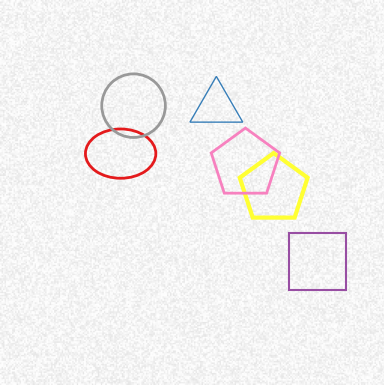[{"shape": "oval", "thickness": 2, "radius": 0.46, "center": [0.313, 0.601]}, {"shape": "triangle", "thickness": 1, "radius": 0.4, "center": [0.562, 0.722]}, {"shape": "square", "thickness": 1.5, "radius": 0.37, "center": [0.824, 0.32]}, {"shape": "pentagon", "thickness": 3, "radius": 0.46, "center": [0.711, 0.51]}, {"shape": "pentagon", "thickness": 2, "radius": 0.47, "center": [0.638, 0.574]}, {"shape": "circle", "thickness": 2, "radius": 0.41, "center": [0.347, 0.726]}]